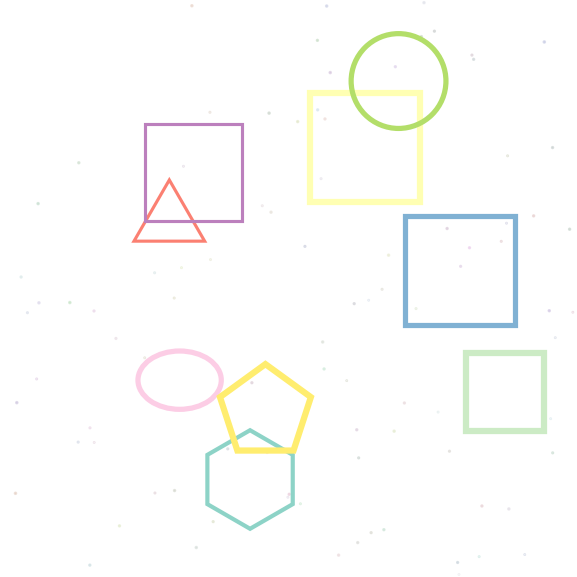[{"shape": "hexagon", "thickness": 2, "radius": 0.43, "center": [0.433, 0.169]}, {"shape": "square", "thickness": 3, "radius": 0.48, "center": [0.633, 0.744]}, {"shape": "triangle", "thickness": 1.5, "radius": 0.35, "center": [0.293, 0.617]}, {"shape": "square", "thickness": 2.5, "radius": 0.48, "center": [0.797, 0.531]}, {"shape": "circle", "thickness": 2.5, "radius": 0.41, "center": [0.69, 0.859]}, {"shape": "oval", "thickness": 2.5, "radius": 0.36, "center": [0.311, 0.341]}, {"shape": "square", "thickness": 1.5, "radius": 0.42, "center": [0.336, 0.701]}, {"shape": "square", "thickness": 3, "radius": 0.34, "center": [0.875, 0.32]}, {"shape": "pentagon", "thickness": 3, "radius": 0.41, "center": [0.46, 0.286]}]